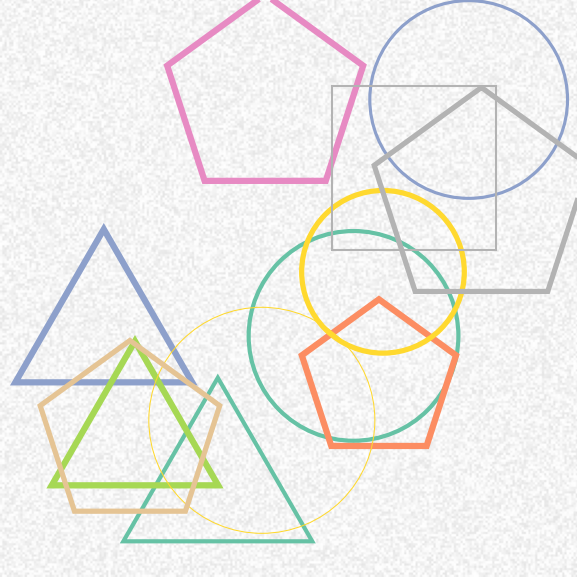[{"shape": "circle", "thickness": 2, "radius": 0.91, "center": [0.612, 0.417]}, {"shape": "triangle", "thickness": 2, "radius": 0.94, "center": [0.377, 0.156]}, {"shape": "pentagon", "thickness": 3, "radius": 0.7, "center": [0.656, 0.34]}, {"shape": "triangle", "thickness": 3, "radius": 0.88, "center": [0.18, 0.425]}, {"shape": "circle", "thickness": 1.5, "radius": 0.86, "center": [0.812, 0.827]}, {"shape": "pentagon", "thickness": 3, "radius": 0.89, "center": [0.459, 0.83]}, {"shape": "triangle", "thickness": 3, "radius": 0.83, "center": [0.234, 0.242]}, {"shape": "circle", "thickness": 0.5, "radius": 0.98, "center": [0.453, 0.271]}, {"shape": "circle", "thickness": 2.5, "radius": 0.7, "center": [0.663, 0.528]}, {"shape": "pentagon", "thickness": 2.5, "radius": 0.82, "center": [0.225, 0.246]}, {"shape": "pentagon", "thickness": 2.5, "radius": 0.98, "center": [0.834, 0.652]}, {"shape": "square", "thickness": 1, "radius": 0.71, "center": [0.716, 0.708]}]